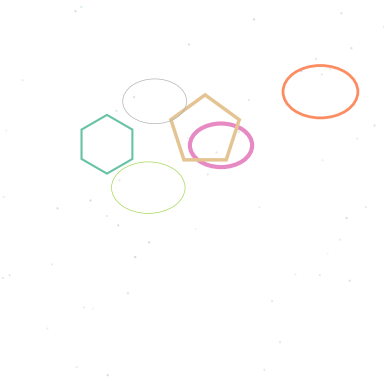[{"shape": "hexagon", "thickness": 1.5, "radius": 0.38, "center": [0.278, 0.625]}, {"shape": "oval", "thickness": 2, "radius": 0.49, "center": [0.832, 0.762]}, {"shape": "oval", "thickness": 3, "radius": 0.4, "center": [0.574, 0.623]}, {"shape": "oval", "thickness": 0.5, "radius": 0.48, "center": [0.385, 0.513]}, {"shape": "pentagon", "thickness": 2.5, "radius": 0.47, "center": [0.533, 0.66]}, {"shape": "oval", "thickness": 0.5, "radius": 0.42, "center": [0.402, 0.737]}]